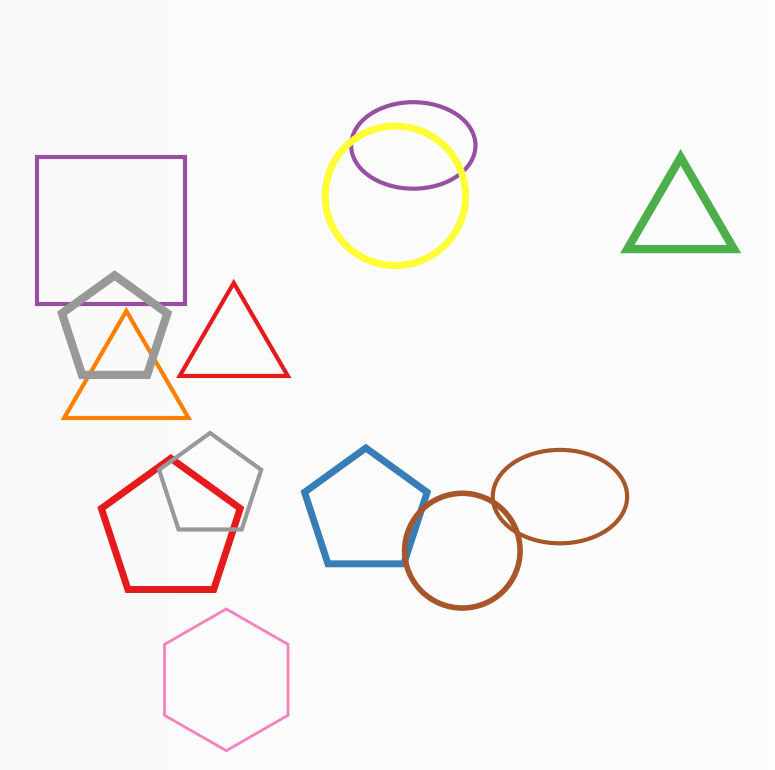[{"shape": "triangle", "thickness": 1.5, "radius": 0.4, "center": [0.302, 0.552]}, {"shape": "pentagon", "thickness": 2.5, "radius": 0.47, "center": [0.22, 0.311]}, {"shape": "pentagon", "thickness": 2.5, "radius": 0.42, "center": [0.472, 0.335]}, {"shape": "triangle", "thickness": 3, "radius": 0.4, "center": [0.878, 0.716]}, {"shape": "oval", "thickness": 1.5, "radius": 0.4, "center": [0.533, 0.811]}, {"shape": "square", "thickness": 1.5, "radius": 0.48, "center": [0.143, 0.701]}, {"shape": "triangle", "thickness": 1.5, "radius": 0.46, "center": [0.163, 0.503]}, {"shape": "circle", "thickness": 2.5, "radius": 0.45, "center": [0.51, 0.746]}, {"shape": "oval", "thickness": 1.5, "radius": 0.43, "center": [0.723, 0.355]}, {"shape": "circle", "thickness": 2, "radius": 0.37, "center": [0.597, 0.285]}, {"shape": "hexagon", "thickness": 1, "radius": 0.46, "center": [0.292, 0.117]}, {"shape": "pentagon", "thickness": 1.5, "radius": 0.35, "center": [0.271, 0.368]}, {"shape": "pentagon", "thickness": 3, "radius": 0.36, "center": [0.148, 0.571]}]